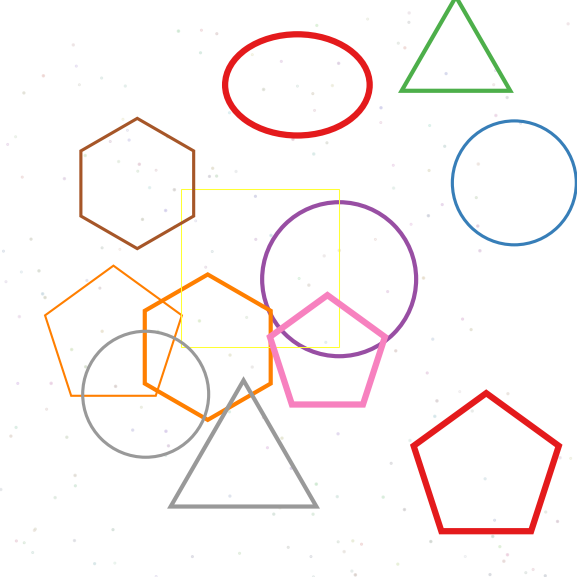[{"shape": "oval", "thickness": 3, "radius": 0.63, "center": [0.515, 0.852]}, {"shape": "pentagon", "thickness": 3, "radius": 0.66, "center": [0.842, 0.186]}, {"shape": "circle", "thickness": 1.5, "radius": 0.54, "center": [0.891, 0.682]}, {"shape": "triangle", "thickness": 2, "radius": 0.54, "center": [0.79, 0.896]}, {"shape": "circle", "thickness": 2, "radius": 0.67, "center": [0.587, 0.516]}, {"shape": "hexagon", "thickness": 2, "radius": 0.63, "center": [0.36, 0.398]}, {"shape": "pentagon", "thickness": 1, "radius": 0.62, "center": [0.196, 0.415]}, {"shape": "square", "thickness": 0.5, "radius": 0.68, "center": [0.451, 0.536]}, {"shape": "hexagon", "thickness": 1.5, "radius": 0.56, "center": [0.238, 0.681]}, {"shape": "pentagon", "thickness": 3, "radius": 0.52, "center": [0.567, 0.383]}, {"shape": "circle", "thickness": 1.5, "radius": 0.55, "center": [0.252, 0.316]}, {"shape": "triangle", "thickness": 2, "radius": 0.73, "center": [0.422, 0.195]}]